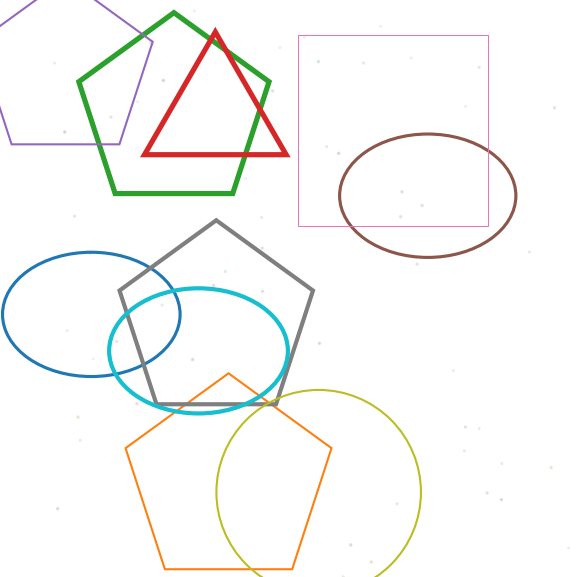[{"shape": "oval", "thickness": 1.5, "radius": 0.77, "center": [0.158, 0.455]}, {"shape": "pentagon", "thickness": 1, "radius": 0.94, "center": [0.396, 0.165]}, {"shape": "pentagon", "thickness": 2.5, "radius": 0.87, "center": [0.301, 0.804]}, {"shape": "triangle", "thickness": 2.5, "radius": 0.71, "center": [0.373, 0.802]}, {"shape": "pentagon", "thickness": 1, "radius": 0.79, "center": [0.113, 0.878]}, {"shape": "oval", "thickness": 1.5, "radius": 0.76, "center": [0.741, 0.66]}, {"shape": "square", "thickness": 0.5, "radius": 0.83, "center": [0.68, 0.773]}, {"shape": "pentagon", "thickness": 2, "radius": 0.88, "center": [0.374, 0.442]}, {"shape": "circle", "thickness": 1, "radius": 0.89, "center": [0.552, 0.147]}, {"shape": "oval", "thickness": 2, "radius": 0.77, "center": [0.344, 0.392]}]